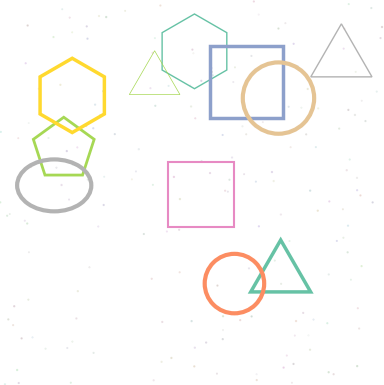[{"shape": "triangle", "thickness": 2.5, "radius": 0.45, "center": [0.729, 0.287]}, {"shape": "hexagon", "thickness": 1, "radius": 0.49, "center": [0.505, 0.867]}, {"shape": "circle", "thickness": 3, "radius": 0.39, "center": [0.609, 0.263]}, {"shape": "square", "thickness": 2.5, "radius": 0.47, "center": [0.641, 0.787]}, {"shape": "square", "thickness": 1.5, "radius": 0.42, "center": [0.522, 0.495]}, {"shape": "pentagon", "thickness": 2, "radius": 0.42, "center": [0.166, 0.612]}, {"shape": "triangle", "thickness": 0.5, "radius": 0.38, "center": [0.402, 0.792]}, {"shape": "hexagon", "thickness": 2.5, "radius": 0.48, "center": [0.188, 0.752]}, {"shape": "circle", "thickness": 3, "radius": 0.46, "center": [0.723, 0.745]}, {"shape": "triangle", "thickness": 1, "radius": 0.46, "center": [0.887, 0.846]}, {"shape": "oval", "thickness": 3, "radius": 0.48, "center": [0.141, 0.519]}]